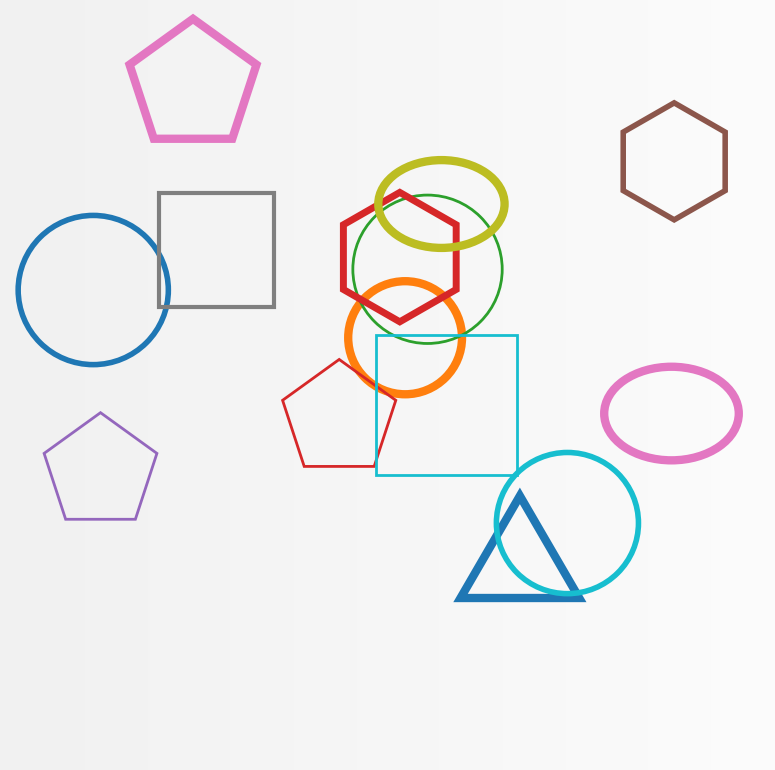[{"shape": "triangle", "thickness": 3, "radius": 0.44, "center": [0.671, 0.268]}, {"shape": "circle", "thickness": 2, "radius": 0.48, "center": [0.12, 0.623]}, {"shape": "circle", "thickness": 3, "radius": 0.37, "center": [0.523, 0.561]}, {"shape": "circle", "thickness": 1, "radius": 0.48, "center": [0.552, 0.65]}, {"shape": "hexagon", "thickness": 2.5, "radius": 0.42, "center": [0.516, 0.666]}, {"shape": "pentagon", "thickness": 1, "radius": 0.38, "center": [0.438, 0.456]}, {"shape": "pentagon", "thickness": 1, "radius": 0.38, "center": [0.13, 0.388]}, {"shape": "hexagon", "thickness": 2, "radius": 0.38, "center": [0.87, 0.79]}, {"shape": "oval", "thickness": 3, "radius": 0.43, "center": [0.866, 0.463]}, {"shape": "pentagon", "thickness": 3, "radius": 0.43, "center": [0.249, 0.889]}, {"shape": "square", "thickness": 1.5, "radius": 0.37, "center": [0.279, 0.675]}, {"shape": "oval", "thickness": 3, "radius": 0.41, "center": [0.57, 0.735]}, {"shape": "circle", "thickness": 2, "radius": 0.46, "center": [0.732, 0.321]}, {"shape": "square", "thickness": 1, "radius": 0.46, "center": [0.577, 0.474]}]